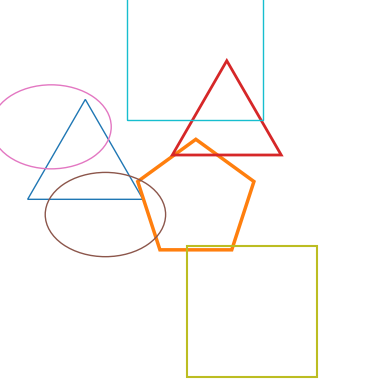[{"shape": "triangle", "thickness": 1, "radius": 0.86, "center": [0.222, 0.569]}, {"shape": "pentagon", "thickness": 2.5, "radius": 0.79, "center": [0.509, 0.479]}, {"shape": "triangle", "thickness": 2, "radius": 0.82, "center": [0.589, 0.679]}, {"shape": "oval", "thickness": 1, "radius": 0.78, "center": [0.274, 0.443]}, {"shape": "oval", "thickness": 1, "radius": 0.78, "center": [0.133, 0.671]}, {"shape": "square", "thickness": 1.5, "radius": 0.85, "center": [0.654, 0.191]}, {"shape": "square", "thickness": 1, "radius": 0.88, "center": [0.506, 0.865]}]